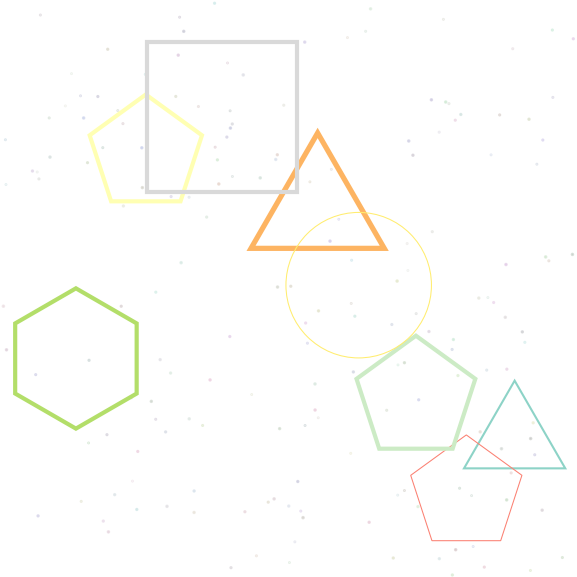[{"shape": "triangle", "thickness": 1, "radius": 0.51, "center": [0.891, 0.239]}, {"shape": "pentagon", "thickness": 2, "radius": 0.51, "center": [0.252, 0.733]}, {"shape": "pentagon", "thickness": 0.5, "radius": 0.51, "center": [0.807, 0.145]}, {"shape": "triangle", "thickness": 2.5, "radius": 0.67, "center": [0.55, 0.636]}, {"shape": "hexagon", "thickness": 2, "radius": 0.61, "center": [0.131, 0.378]}, {"shape": "square", "thickness": 2, "radius": 0.65, "center": [0.385, 0.796]}, {"shape": "pentagon", "thickness": 2, "radius": 0.54, "center": [0.72, 0.31]}, {"shape": "circle", "thickness": 0.5, "radius": 0.63, "center": [0.621, 0.505]}]